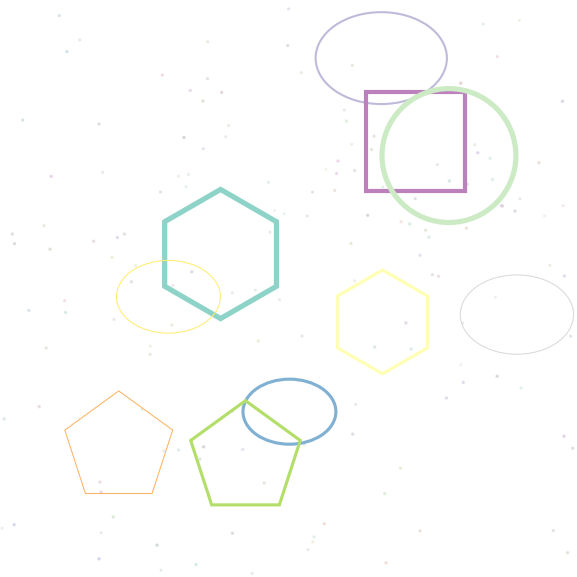[{"shape": "hexagon", "thickness": 2.5, "radius": 0.56, "center": [0.382, 0.559]}, {"shape": "hexagon", "thickness": 1.5, "radius": 0.45, "center": [0.662, 0.442]}, {"shape": "oval", "thickness": 1, "radius": 0.57, "center": [0.66, 0.899]}, {"shape": "oval", "thickness": 1.5, "radius": 0.4, "center": [0.501, 0.286]}, {"shape": "pentagon", "thickness": 0.5, "radius": 0.49, "center": [0.206, 0.224]}, {"shape": "pentagon", "thickness": 1.5, "radius": 0.5, "center": [0.425, 0.206]}, {"shape": "oval", "thickness": 0.5, "radius": 0.49, "center": [0.895, 0.454]}, {"shape": "square", "thickness": 2, "radius": 0.43, "center": [0.719, 0.754]}, {"shape": "circle", "thickness": 2.5, "radius": 0.58, "center": [0.777, 0.73]}, {"shape": "oval", "thickness": 0.5, "radius": 0.45, "center": [0.292, 0.485]}]